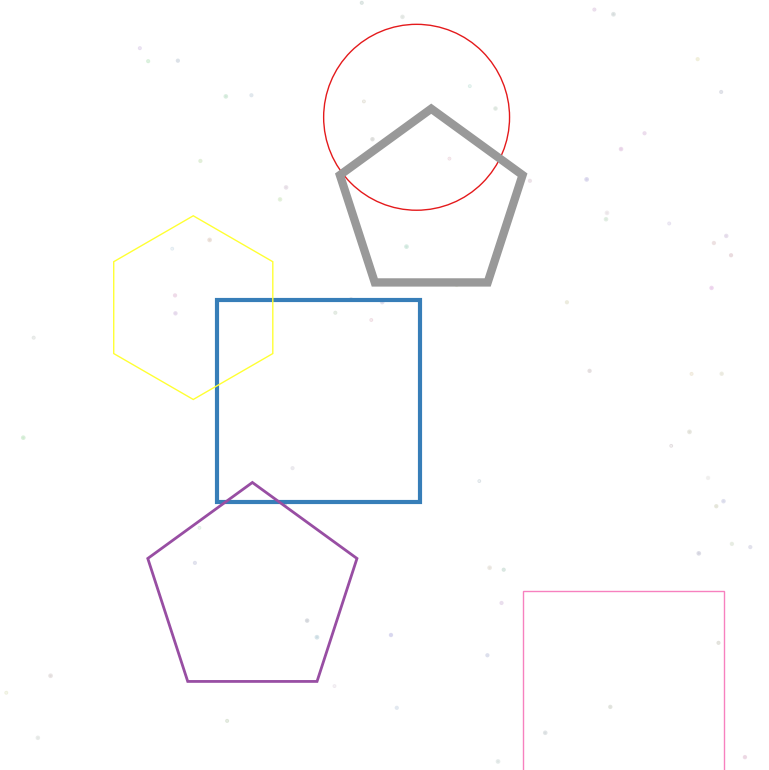[{"shape": "circle", "thickness": 0.5, "radius": 0.6, "center": [0.541, 0.848]}, {"shape": "square", "thickness": 1.5, "radius": 0.66, "center": [0.414, 0.479]}, {"shape": "pentagon", "thickness": 1, "radius": 0.71, "center": [0.328, 0.231]}, {"shape": "hexagon", "thickness": 0.5, "radius": 0.6, "center": [0.251, 0.6]}, {"shape": "square", "thickness": 0.5, "radius": 0.65, "center": [0.81, 0.102]}, {"shape": "pentagon", "thickness": 3, "radius": 0.62, "center": [0.56, 0.734]}]